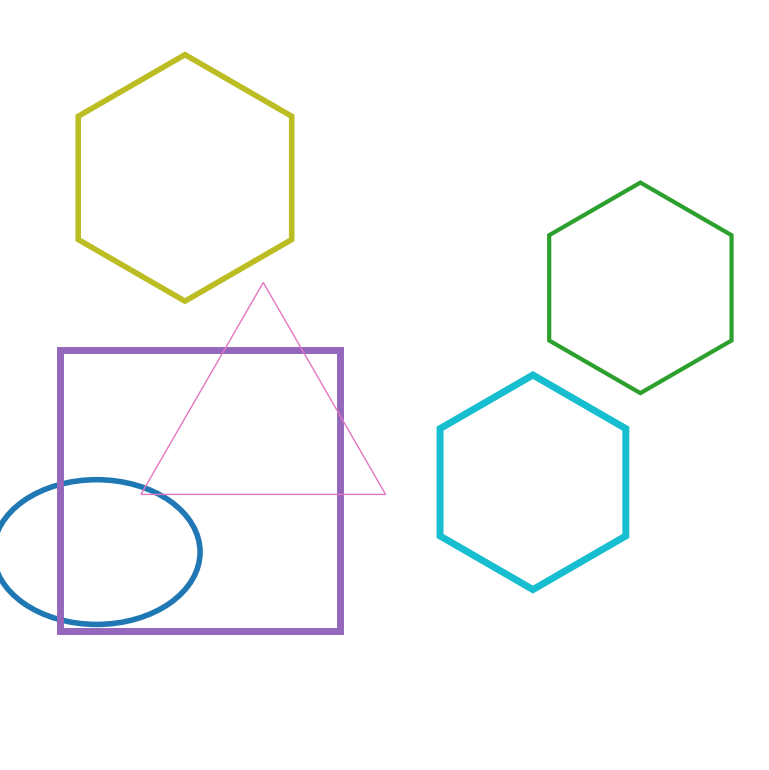[{"shape": "oval", "thickness": 2, "radius": 0.67, "center": [0.126, 0.283]}, {"shape": "hexagon", "thickness": 1.5, "radius": 0.68, "center": [0.832, 0.626]}, {"shape": "square", "thickness": 2.5, "radius": 0.91, "center": [0.26, 0.363]}, {"shape": "triangle", "thickness": 0.5, "radius": 0.92, "center": [0.342, 0.45]}, {"shape": "hexagon", "thickness": 2, "radius": 0.8, "center": [0.24, 0.769]}, {"shape": "hexagon", "thickness": 2.5, "radius": 0.7, "center": [0.692, 0.374]}]